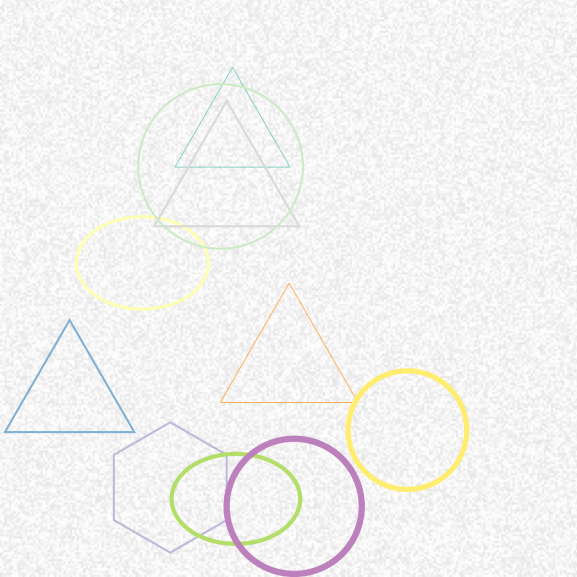[{"shape": "triangle", "thickness": 0.5, "radius": 0.58, "center": [0.403, 0.767]}, {"shape": "oval", "thickness": 1.5, "radius": 0.57, "center": [0.247, 0.544]}, {"shape": "hexagon", "thickness": 1, "radius": 0.56, "center": [0.295, 0.155]}, {"shape": "triangle", "thickness": 1, "radius": 0.65, "center": [0.121, 0.316]}, {"shape": "triangle", "thickness": 0.5, "radius": 0.69, "center": [0.501, 0.371]}, {"shape": "oval", "thickness": 2, "radius": 0.56, "center": [0.408, 0.135]}, {"shape": "triangle", "thickness": 1, "radius": 0.72, "center": [0.393, 0.68]}, {"shape": "circle", "thickness": 3, "radius": 0.59, "center": [0.509, 0.122]}, {"shape": "circle", "thickness": 1, "radius": 0.71, "center": [0.382, 0.711]}, {"shape": "circle", "thickness": 2.5, "radius": 0.51, "center": [0.705, 0.254]}]